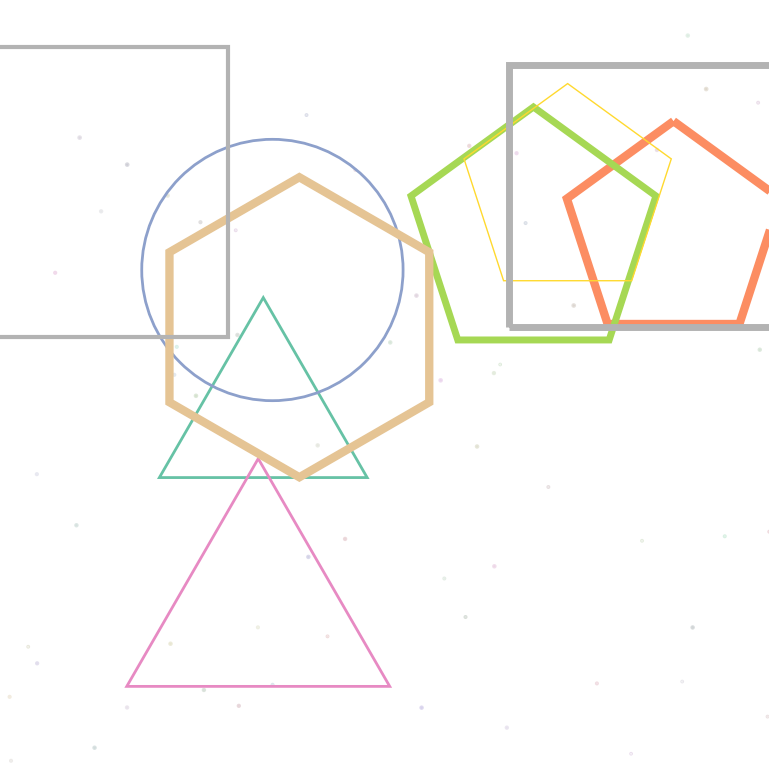[{"shape": "triangle", "thickness": 1, "radius": 0.78, "center": [0.342, 0.458]}, {"shape": "pentagon", "thickness": 3, "radius": 0.73, "center": [0.875, 0.697]}, {"shape": "circle", "thickness": 1, "radius": 0.85, "center": [0.354, 0.649]}, {"shape": "triangle", "thickness": 1, "radius": 0.99, "center": [0.335, 0.207]}, {"shape": "pentagon", "thickness": 2.5, "radius": 0.84, "center": [0.693, 0.694]}, {"shape": "pentagon", "thickness": 0.5, "radius": 0.71, "center": [0.737, 0.75]}, {"shape": "hexagon", "thickness": 3, "radius": 0.97, "center": [0.389, 0.575]}, {"shape": "square", "thickness": 1.5, "radius": 0.94, "center": [0.108, 0.751]}, {"shape": "square", "thickness": 2.5, "radius": 0.85, "center": [0.832, 0.745]}]